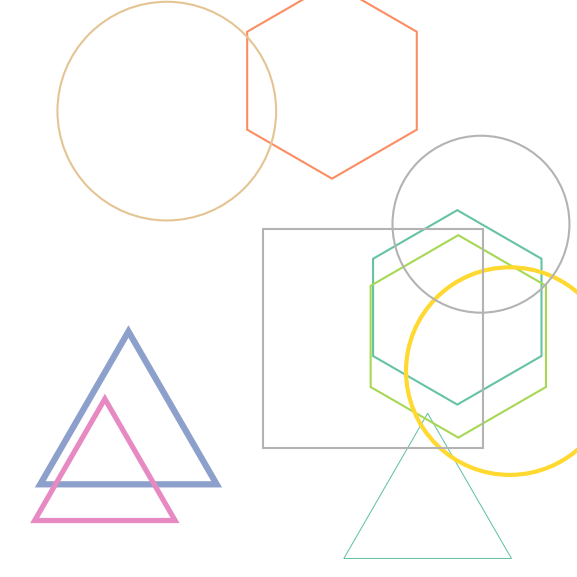[{"shape": "hexagon", "thickness": 1, "radius": 0.84, "center": [0.792, 0.467]}, {"shape": "triangle", "thickness": 0.5, "radius": 0.84, "center": [0.741, 0.116]}, {"shape": "hexagon", "thickness": 1, "radius": 0.85, "center": [0.575, 0.859]}, {"shape": "triangle", "thickness": 3, "radius": 0.88, "center": [0.222, 0.249]}, {"shape": "triangle", "thickness": 2.5, "radius": 0.7, "center": [0.182, 0.168]}, {"shape": "hexagon", "thickness": 1, "radius": 0.88, "center": [0.794, 0.417]}, {"shape": "circle", "thickness": 2, "radius": 0.9, "center": [0.883, 0.357]}, {"shape": "circle", "thickness": 1, "radius": 0.95, "center": [0.289, 0.807]}, {"shape": "square", "thickness": 1, "radius": 0.95, "center": [0.646, 0.413]}, {"shape": "circle", "thickness": 1, "radius": 0.77, "center": [0.833, 0.611]}]